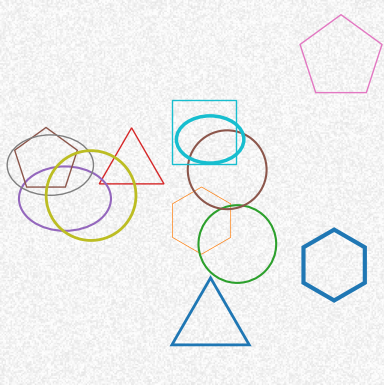[{"shape": "hexagon", "thickness": 3, "radius": 0.46, "center": [0.868, 0.312]}, {"shape": "triangle", "thickness": 2, "radius": 0.58, "center": [0.547, 0.162]}, {"shape": "hexagon", "thickness": 0.5, "radius": 0.44, "center": [0.524, 0.427]}, {"shape": "circle", "thickness": 1.5, "radius": 0.5, "center": [0.616, 0.366]}, {"shape": "triangle", "thickness": 1, "radius": 0.49, "center": [0.342, 0.571]}, {"shape": "oval", "thickness": 1.5, "radius": 0.6, "center": [0.169, 0.484]}, {"shape": "pentagon", "thickness": 1, "radius": 0.43, "center": [0.119, 0.583]}, {"shape": "circle", "thickness": 1.5, "radius": 0.51, "center": [0.59, 0.559]}, {"shape": "pentagon", "thickness": 1, "radius": 0.56, "center": [0.886, 0.85]}, {"shape": "oval", "thickness": 1, "radius": 0.56, "center": [0.131, 0.571]}, {"shape": "circle", "thickness": 2, "radius": 0.58, "center": [0.237, 0.492]}, {"shape": "square", "thickness": 1, "radius": 0.42, "center": [0.531, 0.658]}, {"shape": "oval", "thickness": 2.5, "radius": 0.44, "center": [0.546, 0.638]}]